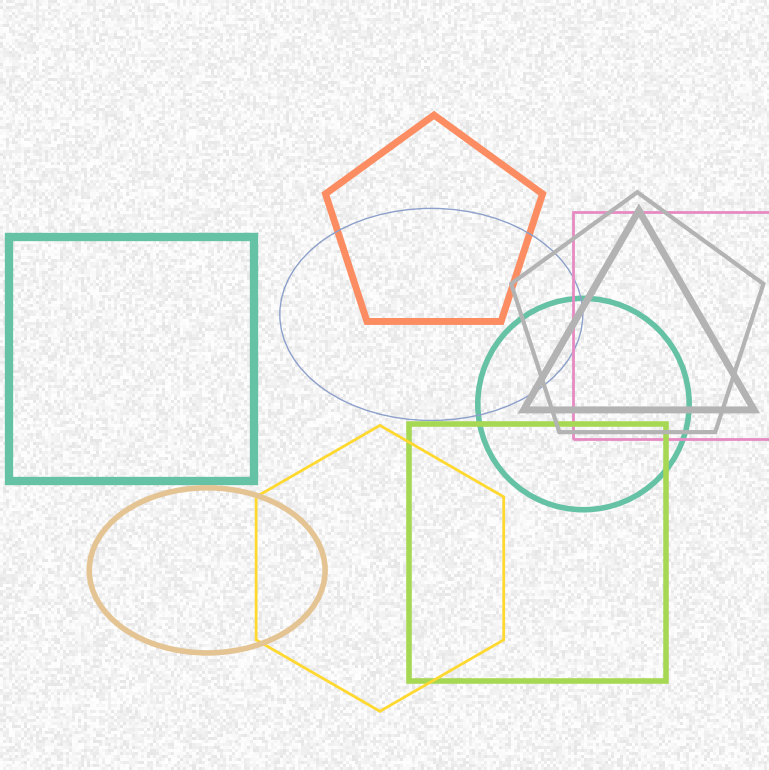[{"shape": "circle", "thickness": 2, "radius": 0.69, "center": [0.758, 0.475]}, {"shape": "square", "thickness": 3, "radius": 0.79, "center": [0.171, 0.534]}, {"shape": "pentagon", "thickness": 2.5, "radius": 0.74, "center": [0.564, 0.702]}, {"shape": "oval", "thickness": 0.5, "radius": 0.98, "center": [0.56, 0.592]}, {"shape": "square", "thickness": 1, "radius": 0.74, "center": [0.892, 0.578]}, {"shape": "square", "thickness": 2, "radius": 0.83, "center": [0.698, 0.282]}, {"shape": "hexagon", "thickness": 1, "radius": 0.93, "center": [0.493, 0.262]}, {"shape": "oval", "thickness": 2, "radius": 0.77, "center": [0.269, 0.259]}, {"shape": "triangle", "thickness": 2.5, "radius": 0.86, "center": [0.83, 0.554]}, {"shape": "pentagon", "thickness": 1.5, "radius": 0.86, "center": [0.828, 0.578]}]